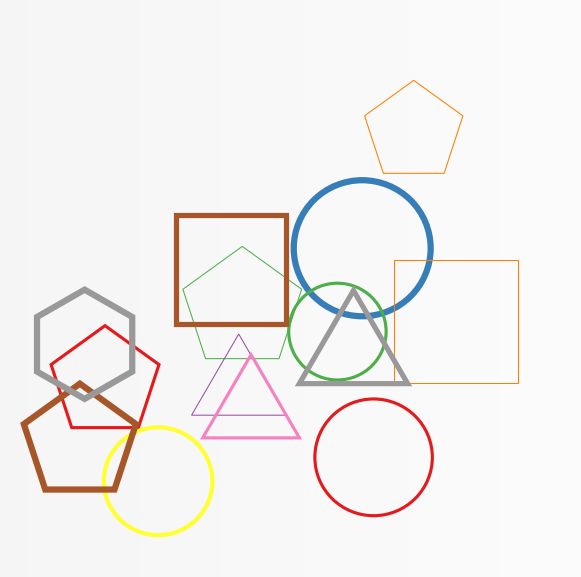[{"shape": "pentagon", "thickness": 1.5, "radius": 0.49, "center": [0.181, 0.338]}, {"shape": "circle", "thickness": 1.5, "radius": 0.51, "center": [0.643, 0.207]}, {"shape": "circle", "thickness": 3, "radius": 0.59, "center": [0.623, 0.569]}, {"shape": "pentagon", "thickness": 0.5, "radius": 0.54, "center": [0.417, 0.465]}, {"shape": "circle", "thickness": 1.5, "radius": 0.42, "center": [0.581, 0.425]}, {"shape": "triangle", "thickness": 0.5, "radius": 0.47, "center": [0.411, 0.327]}, {"shape": "pentagon", "thickness": 0.5, "radius": 0.44, "center": [0.712, 0.771]}, {"shape": "square", "thickness": 0.5, "radius": 0.53, "center": [0.785, 0.442]}, {"shape": "circle", "thickness": 2, "radius": 0.47, "center": [0.272, 0.166]}, {"shape": "pentagon", "thickness": 3, "radius": 0.51, "center": [0.137, 0.233]}, {"shape": "square", "thickness": 2.5, "radius": 0.47, "center": [0.398, 0.532]}, {"shape": "triangle", "thickness": 1.5, "radius": 0.48, "center": [0.432, 0.289]}, {"shape": "hexagon", "thickness": 3, "radius": 0.47, "center": [0.146, 0.403]}, {"shape": "triangle", "thickness": 2.5, "radius": 0.54, "center": [0.608, 0.389]}]